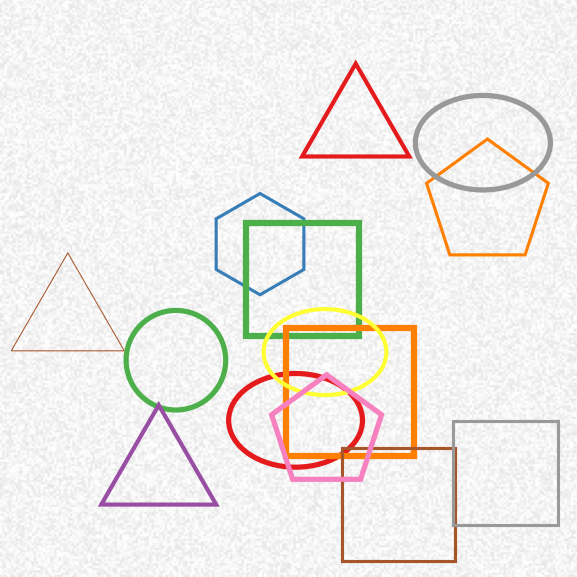[{"shape": "triangle", "thickness": 2, "radius": 0.54, "center": [0.616, 0.782]}, {"shape": "oval", "thickness": 2.5, "radius": 0.58, "center": [0.512, 0.271]}, {"shape": "hexagon", "thickness": 1.5, "radius": 0.44, "center": [0.45, 0.576]}, {"shape": "circle", "thickness": 2.5, "radius": 0.43, "center": [0.305, 0.375]}, {"shape": "square", "thickness": 3, "radius": 0.49, "center": [0.524, 0.515]}, {"shape": "triangle", "thickness": 2, "radius": 0.57, "center": [0.275, 0.183]}, {"shape": "square", "thickness": 3, "radius": 0.55, "center": [0.607, 0.32]}, {"shape": "pentagon", "thickness": 1.5, "radius": 0.55, "center": [0.844, 0.647]}, {"shape": "oval", "thickness": 2, "radius": 0.53, "center": [0.563, 0.389]}, {"shape": "triangle", "thickness": 0.5, "radius": 0.57, "center": [0.117, 0.448]}, {"shape": "square", "thickness": 1.5, "radius": 0.49, "center": [0.69, 0.126]}, {"shape": "pentagon", "thickness": 2.5, "radius": 0.5, "center": [0.566, 0.25]}, {"shape": "square", "thickness": 1.5, "radius": 0.45, "center": [0.876, 0.18]}, {"shape": "oval", "thickness": 2.5, "radius": 0.58, "center": [0.836, 0.752]}]